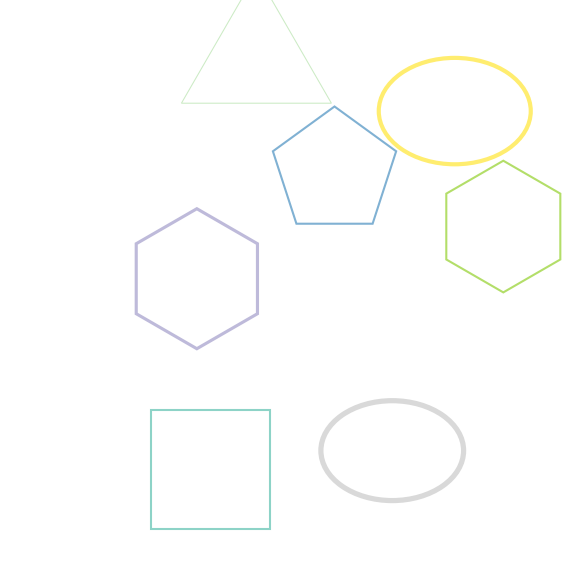[{"shape": "square", "thickness": 1, "radius": 0.51, "center": [0.364, 0.186]}, {"shape": "hexagon", "thickness": 1.5, "radius": 0.61, "center": [0.341, 0.517]}, {"shape": "pentagon", "thickness": 1, "radius": 0.56, "center": [0.579, 0.703]}, {"shape": "hexagon", "thickness": 1, "radius": 0.57, "center": [0.872, 0.607]}, {"shape": "oval", "thickness": 2.5, "radius": 0.62, "center": [0.679, 0.219]}, {"shape": "triangle", "thickness": 0.5, "radius": 0.75, "center": [0.444, 0.895]}, {"shape": "oval", "thickness": 2, "radius": 0.66, "center": [0.787, 0.807]}]